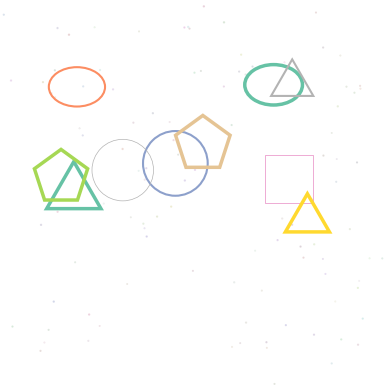[{"shape": "oval", "thickness": 2.5, "radius": 0.37, "center": [0.711, 0.78]}, {"shape": "triangle", "thickness": 2.5, "radius": 0.41, "center": [0.192, 0.499]}, {"shape": "oval", "thickness": 1.5, "radius": 0.37, "center": [0.2, 0.774]}, {"shape": "circle", "thickness": 1.5, "radius": 0.42, "center": [0.455, 0.576]}, {"shape": "square", "thickness": 0.5, "radius": 0.31, "center": [0.749, 0.536]}, {"shape": "pentagon", "thickness": 2.5, "radius": 0.36, "center": [0.159, 0.539]}, {"shape": "triangle", "thickness": 2.5, "radius": 0.33, "center": [0.798, 0.431]}, {"shape": "pentagon", "thickness": 2.5, "radius": 0.37, "center": [0.527, 0.626]}, {"shape": "circle", "thickness": 0.5, "radius": 0.4, "center": [0.319, 0.558]}, {"shape": "triangle", "thickness": 1.5, "radius": 0.32, "center": [0.759, 0.782]}]